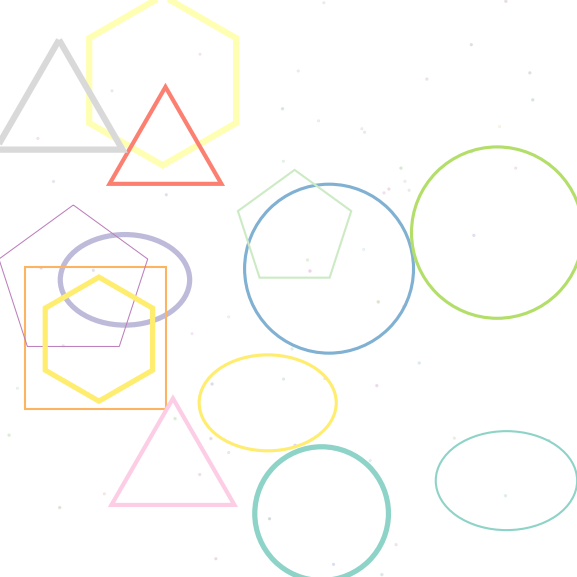[{"shape": "oval", "thickness": 1, "radius": 0.61, "center": [0.877, 0.167]}, {"shape": "circle", "thickness": 2.5, "radius": 0.58, "center": [0.557, 0.11]}, {"shape": "hexagon", "thickness": 3, "radius": 0.73, "center": [0.282, 0.86]}, {"shape": "oval", "thickness": 2.5, "radius": 0.56, "center": [0.216, 0.515]}, {"shape": "triangle", "thickness": 2, "radius": 0.56, "center": [0.287, 0.737]}, {"shape": "circle", "thickness": 1.5, "radius": 0.73, "center": [0.57, 0.534]}, {"shape": "square", "thickness": 1, "radius": 0.61, "center": [0.165, 0.414]}, {"shape": "circle", "thickness": 1.5, "radius": 0.74, "center": [0.861, 0.596]}, {"shape": "triangle", "thickness": 2, "radius": 0.61, "center": [0.299, 0.186]}, {"shape": "triangle", "thickness": 3, "radius": 0.63, "center": [0.102, 0.803]}, {"shape": "pentagon", "thickness": 0.5, "radius": 0.68, "center": [0.127, 0.509]}, {"shape": "pentagon", "thickness": 1, "radius": 0.52, "center": [0.51, 0.602]}, {"shape": "hexagon", "thickness": 2.5, "radius": 0.54, "center": [0.171, 0.412]}, {"shape": "oval", "thickness": 1.5, "radius": 0.59, "center": [0.464, 0.302]}]